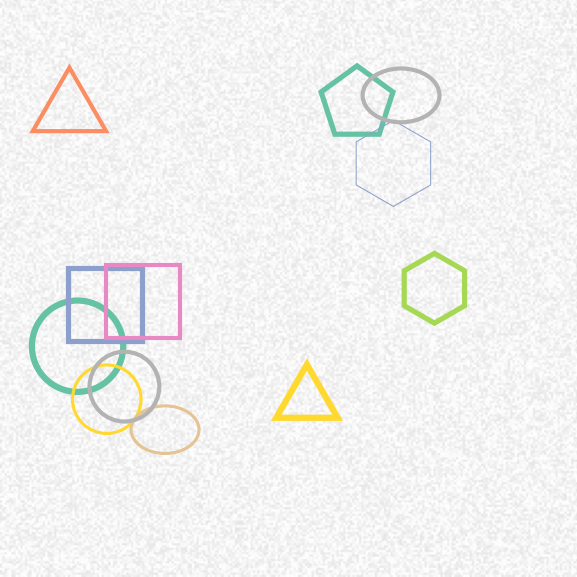[{"shape": "pentagon", "thickness": 2.5, "radius": 0.33, "center": [0.618, 0.82]}, {"shape": "circle", "thickness": 3, "radius": 0.4, "center": [0.134, 0.4]}, {"shape": "triangle", "thickness": 2, "radius": 0.37, "center": [0.12, 0.809]}, {"shape": "square", "thickness": 2.5, "radius": 0.32, "center": [0.182, 0.472]}, {"shape": "hexagon", "thickness": 0.5, "radius": 0.37, "center": [0.681, 0.716]}, {"shape": "square", "thickness": 2, "radius": 0.32, "center": [0.248, 0.477]}, {"shape": "hexagon", "thickness": 2.5, "radius": 0.3, "center": [0.752, 0.5]}, {"shape": "circle", "thickness": 1.5, "radius": 0.3, "center": [0.185, 0.308]}, {"shape": "triangle", "thickness": 3, "radius": 0.31, "center": [0.532, 0.306]}, {"shape": "oval", "thickness": 1.5, "radius": 0.29, "center": [0.286, 0.255]}, {"shape": "circle", "thickness": 2, "radius": 0.3, "center": [0.215, 0.33]}, {"shape": "oval", "thickness": 2, "radius": 0.33, "center": [0.695, 0.834]}]